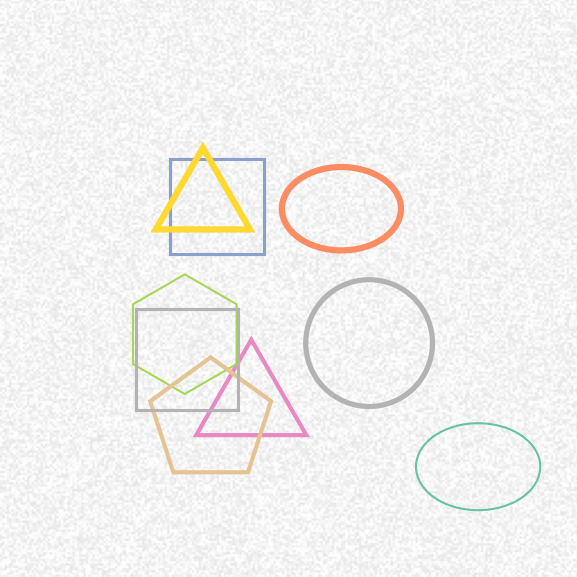[{"shape": "oval", "thickness": 1, "radius": 0.54, "center": [0.828, 0.191]}, {"shape": "oval", "thickness": 3, "radius": 0.52, "center": [0.591, 0.638]}, {"shape": "square", "thickness": 1.5, "radius": 0.41, "center": [0.376, 0.642]}, {"shape": "triangle", "thickness": 2, "radius": 0.55, "center": [0.435, 0.301]}, {"shape": "hexagon", "thickness": 1, "radius": 0.52, "center": [0.32, 0.421]}, {"shape": "triangle", "thickness": 3, "radius": 0.47, "center": [0.351, 0.649]}, {"shape": "pentagon", "thickness": 2, "radius": 0.55, "center": [0.365, 0.27]}, {"shape": "circle", "thickness": 2.5, "radius": 0.55, "center": [0.639, 0.405]}, {"shape": "square", "thickness": 1.5, "radius": 0.44, "center": [0.323, 0.377]}]